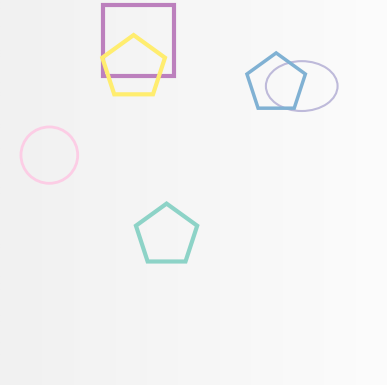[{"shape": "pentagon", "thickness": 3, "radius": 0.42, "center": [0.43, 0.388]}, {"shape": "oval", "thickness": 1.5, "radius": 0.46, "center": [0.779, 0.776]}, {"shape": "pentagon", "thickness": 2.5, "radius": 0.4, "center": [0.713, 0.783]}, {"shape": "circle", "thickness": 2, "radius": 0.37, "center": [0.127, 0.597]}, {"shape": "square", "thickness": 3, "radius": 0.46, "center": [0.357, 0.894]}, {"shape": "pentagon", "thickness": 3, "radius": 0.43, "center": [0.345, 0.824]}]